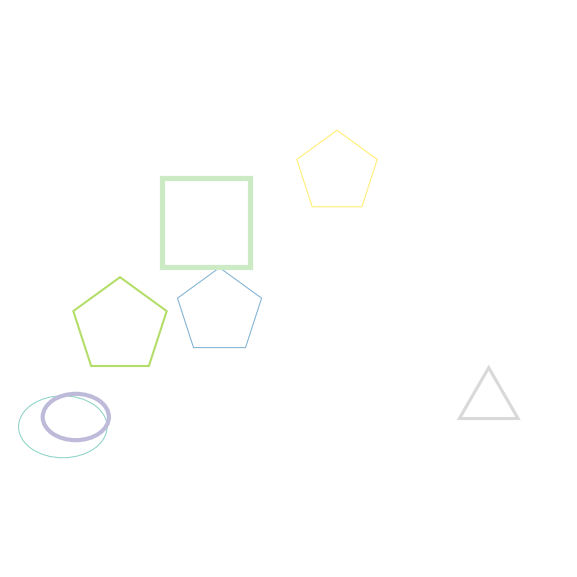[{"shape": "oval", "thickness": 0.5, "radius": 0.38, "center": [0.109, 0.26]}, {"shape": "oval", "thickness": 2, "radius": 0.29, "center": [0.131, 0.277]}, {"shape": "pentagon", "thickness": 0.5, "radius": 0.38, "center": [0.38, 0.459]}, {"shape": "pentagon", "thickness": 1, "radius": 0.43, "center": [0.208, 0.434]}, {"shape": "triangle", "thickness": 1.5, "radius": 0.29, "center": [0.846, 0.304]}, {"shape": "square", "thickness": 2.5, "radius": 0.38, "center": [0.357, 0.614]}, {"shape": "pentagon", "thickness": 0.5, "radius": 0.37, "center": [0.584, 0.7]}]